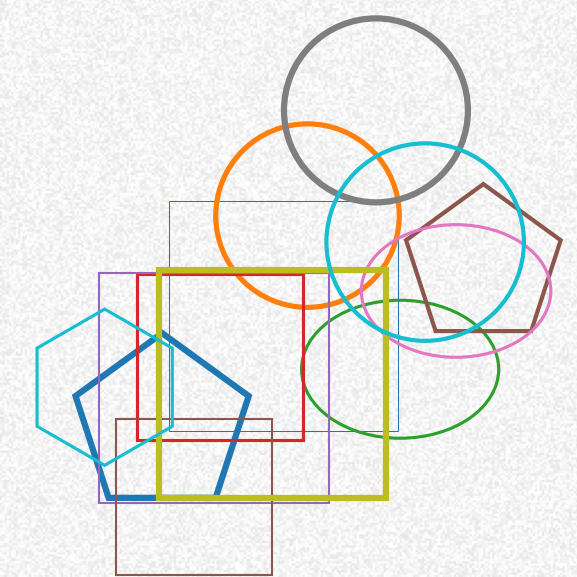[{"shape": "pentagon", "thickness": 3, "radius": 0.79, "center": [0.281, 0.265]}, {"shape": "square", "thickness": 0.5, "radius": 0.99, "center": [0.491, 0.452]}, {"shape": "circle", "thickness": 2.5, "radius": 0.79, "center": [0.532, 0.626]}, {"shape": "oval", "thickness": 1.5, "radius": 0.85, "center": [0.693, 0.36]}, {"shape": "square", "thickness": 1.5, "radius": 0.72, "center": [0.381, 0.381]}, {"shape": "square", "thickness": 1, "radius": 1.0, "center": [0.37, 0.327]}, {"shape": "pentagon", "thickness": 2, "radius": 0.7, "center": [0.837, 0.54]}, {"shape": "square", "thickness": 1, "radius": 0.68, "center": [0.336, 0.138]}, {"shape": "oval", "thickness": 1.5, "radius": 0.82, "center": [0.79, 0.495]}, {"shape": "circle", "thickness": 3, "radius": 0.8, "center": [0.651, 0.808]}, {"shape": "square", "thickness": 3, "radius": 0.98, "center": [0.472, 0.334]}, {"shape": "circle", "thickness": 2, "radius": 0.86, "center": [0.736, 0.58]}, {"shape": "hexagon", "thickness": 1.5, "radius": 0.68, "center": [0.181, 0.329]}]